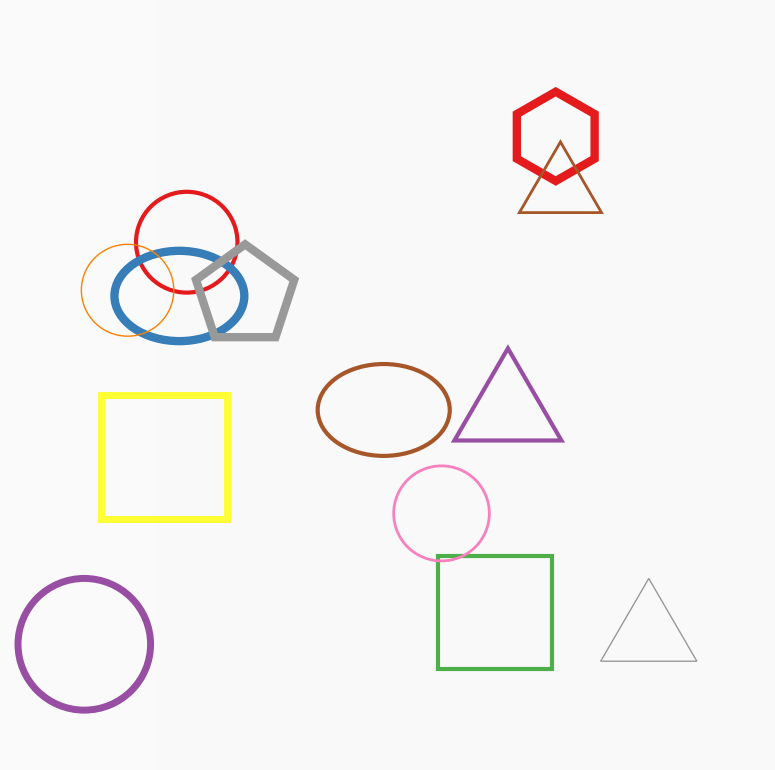[{"shape": "circle", "thickness": 1.5, "radius": 0.33, "center": [0.241, 0.685]}, {"shape": "hexagon", "thickness": 3, "radius": 0.29, "center": [0.717, 0.823]}, {"shape": "oval", "thickness": 3, "radius": 0.42, "center": [0.231, 0.616]}, {"shape": "square", "thickness": 1.5, "radius": 0.37, "center": [0.639, 0.204]}, {"shape": "triangle", "thickness": 1.5, "radius": 0.4, "center": [0.655, 0.468]}, {"shape": "circle", "thickness": 2.5, "radius": 0.43, "center": [0.109, 0.163]}, {"shape": "circle", "thickness": 0.5, "radius": 0.3, "center": [0.165, 0.623]}, {"shape": "square", "thickness": 2.5, "radius": 0.41, "center": [0.211, 0.406]}, {"shape": "triangle", "thickness": 1, "radius": 0.31, "center": [0.723, 0.754]}, {"shape": "oval", "thickness": 1.5, "radius": 0.43, "center": [0.495, 0.468]}, {"shape": "circle", "thickness": 1, "radius": 0.31, "center": [0.57, 0.333]}, {"shape": "triangle", "thickness": 0.5, "radius": 0.36, "center": [0.837, 0.177]}, {"shape": "pentagon", "thickness": 3, "radius": 0.33, "center": [0.316, 0.616]}]